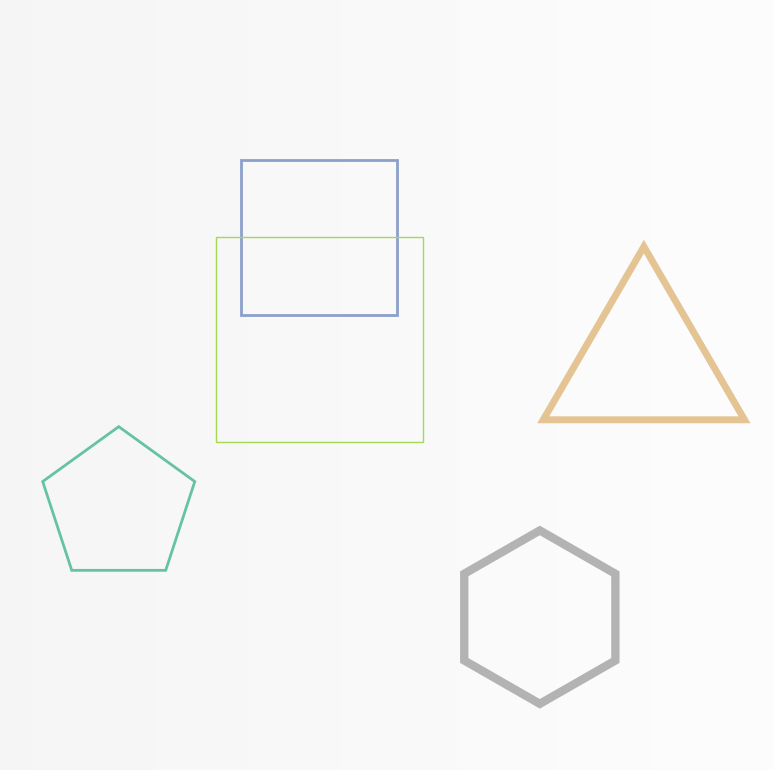[{"shape": "pentagon", "thickness": 1, "radius": 0.52, "center": [0.153, 0.343]}, {"shape": "square", "thickness": 1, "radius": 0.5, "center": [0.412, 0.692]}, {"shape": "square", "thickness": 0.5, "radius": 0.67, "center": [0.412, 0.559]}, {"shape": "triangle", "thickness": 2.5, "radius": 0.75, "center": [0.831, 0.53]}, {"shape": "hexagon", "thickness": 3, "radius": 0.56, "center": [0.697, 0.199]}]